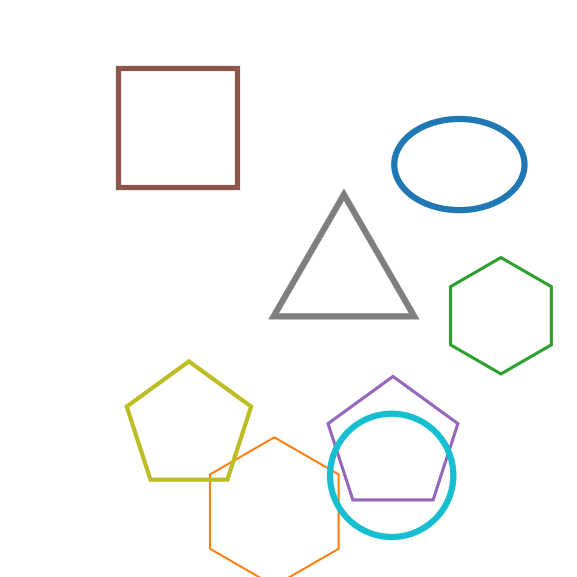[{"shape": "oval", "thickness": 3, "radius": 0.56, "center": [0.795, 0.714]}, {"shape": "hexagon", "thickness": 1, "radius": 0.64, "center": [0.475, 0.113]}, {"shape": "hexagon", "thickness": 1.5, "radius": 0.5, "center": [0.867, 0.452]}, {"shape": "pentagon", "thickness": 1.5, "radius": 0.59, "center": [0.68, 0.229]}, {"shape": "square", "thickness": 2.5, "radius": 0.52, "center": [0.308, 0.779]}, {"shape": "triangle", "thickness": 3, "radius": 0.7, "center": [0.596, 0.522]}, {"shape": "pentagon", "thickness": 2, "radius": 0.57, "center": [0.327, 0.26]}, {"shape": "circle", "thickness": 3, "radius": 0.53, "center": [0.678, 0.176]}]